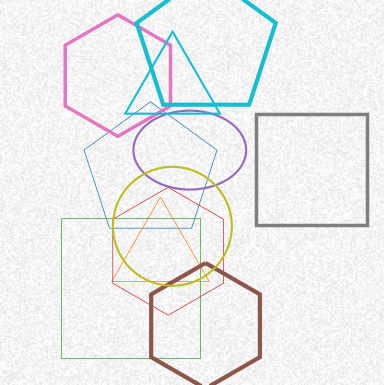[{"shape": "pentagon", "thickness": 0.5, "radius": 0.91, "center": [0.391, 0.554]}, {"shape": "triangle", "thickness": 0.5, "radius": 0.73, "center": [0.417, 0.342]}, {"shape": "square", "thickness": 0.5, "radius": 0.91, "center": [0.339, 0.252]}, {"shape": "hexagon", "thickness": 0.5, "radius": 0.83, "center": [0.437, 0.347]}, {"shape": "oval", "thickness": 1.5, "radius": 0.73, "center": [0.493, 0.61]}, {"shape": "hexagon", "thickness": 3, "radius": 0.82, "center": [0.534, 0.154]}, {"shape": "hexagon", "thickness": 2.5, "radius": 0.79, "center": [0.306, 0.804]}, {"shape": "square", "thickness": 2.5, "radius": 0.72, "center": [0.809, 0.559]}, {"shape": "circle", "thickness": 1.5, "radius": 0.77, "center": [0.448, 0.412]}, {"shape": "triangle", "thickness": 1.5, "radius": 0.71, "center": [0.448, 0.776]}, {"shape": "pentagon", "thickness": 3, "radius": 0.95, "center": [0.536, 0.882]}]